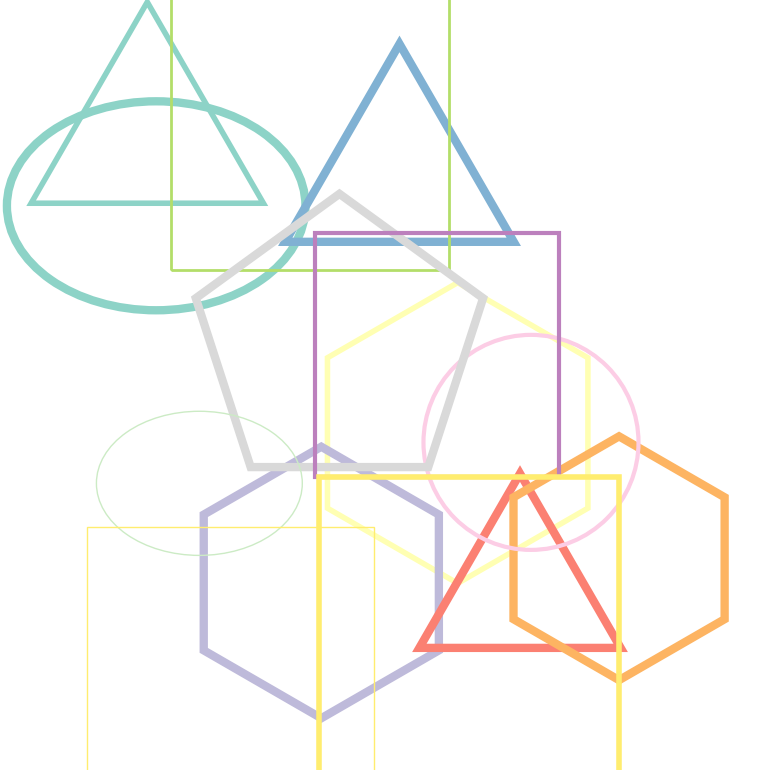[{"shape": "oval", "thickness": 3, "radius": 0.97, "center": [0.203, 0.733]}, {"shape": "triangle", "thickness": 2, "radius": 0.87, "center": [0.191, 0.823]}, {"shape": "hexagon", "thickness": 2, "radius": 0.98, "center": [0.594, 0.438]}, {"shape": "hexagon", "thickness": 3, "radius": 0.88, "center": [0.417, 0.244]}, {"shape": "triangle", "thickness": 3, "radius": 0.75, "center": [0.675, 0.234]}, {"shape": "triangle", "thickness": 3, "radius": 0.86, "center": [0.519, 0.772]}, {"shape": "hexagon", "thickness": 3, "radius": 0.79, "center": [0.804, 0.275]}, {"shape": "square", "thickness": 1, "radius": 0.9, "center": [0.402, 0.831]}, {"shape": "circle", "thickness": 1.5, "radius": 0.7, "center": [0.69, 0.425]}, {"shape": "pentagon", "thickness": 3, "radius": 0.98, "center": [0.441, 0.552]}, {"shape": "square", "thickness": 1.5, "radius": 0.79, "center": [0.568, 0.539]}, {"shape": "oval", "thickness": 0.5, "radius": 0.67, "center": [0.259, 0.372]}, {"shape": "square", "thickness": 2, "radius": 0.98, "center": [0.609, 0.186]}, {"shape": "square", "thickness": 0.5, "radius": 0.93, "center": [0.299, 0.13]}]